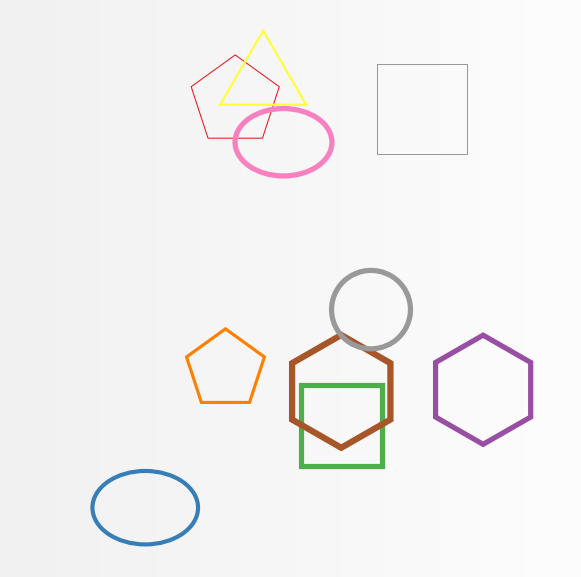[{"shape": "pentagon", "thickness": 0.5, "radius": 0.4, "center": [0.405, 0.824]}, {"shape": "oval", "thickness": 2, "radius": 0.45, "center": [0.25, 0.12]}, {"shape": "square", "thickness": 2.5, "radius": 0.35, "center": [0.587, 0.263]}, {"shape": "hexagon", "thickness": 2.5, "radius": 0.47, "center": [0.831, 0.324]}, {"shape": "pentagon", "thickness": 1.5, "radius": 0.35, "center": [0.388, 0.359]}, {"shape": "triangle", "thickness": 1, "radius": 0.43, "center": [0.453, 0.861]}, {"shape": "hexagon", "thickness": 3, "radius": 0.49, "center": [0.587, 0.321]}, {"shape": "oval", "thickness": 2.5, "radius": 0.42, "center": [0.488, 0.753]}, {"shape": "circle", "thickness": 2.5, "radius": 0.34, "center": [0.638, 0.463]}, {"shape": "square", "thickness": 0.5, "radius": 0.39, "center": [0.726, 0.81]}]